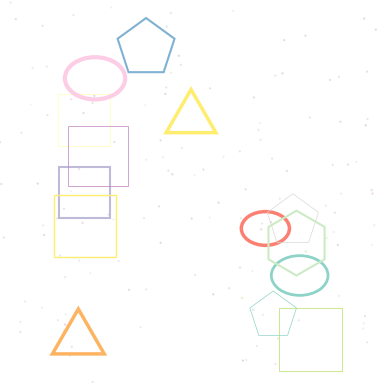[{"shape": "oval", "thickness": 2, "radius": 0.37, "center": [0.778, 0.284]}, {"shape": "pentagon", "thickness": 0.5, "radius": 0.32, "center": [0.71, 0.18]}, {"shape": "square", "thickness": 0.5, "radius": 0.34, "center": [0.219, 0.689]}, {"shape": "square", "thickness": 1.5, "radius": 0.33, "center": [0.22, 0.5]}, {"shape": "oval", "thickness": 2.5, "radius": 0.31, "center": [0.689, 0.407]}, {"shape": "pentagon", "thickness": 1.5, "radius": 0.39, "center": [0.379, 0.875]}, {"shape": "triangle", "thickness": 2.5, "radius": 0.39, "center": [0.203, 0.12]}, {"shape": "square", "thickness": 0.5, "radius": 0.41, "center": [0.807, 0.118]}, {"shape": "oval", "thickness": 3, "radius": 0.39, "center": [0.247, 0.797]}, {"shape": "pentagon", "thickness": 0.5, "radius": 0.35, "center": [0.761, 0.427]}, {"shape": "square", "thickness": 0.5, "radius": 0.39, "center": [0.255, 0.595]}, {"shape": "hexagon", "thickness": 1.5, "radius": 0.42, "center": [0.77, 0.369]}, {"shape": "square", "thickness": 1, "radius": 0.41, "center": [0.221, 0.413]}, {"shape": "triangle", "thickness": 2.5, "radius": 0.37, "center": [0.496, 0.693]}]